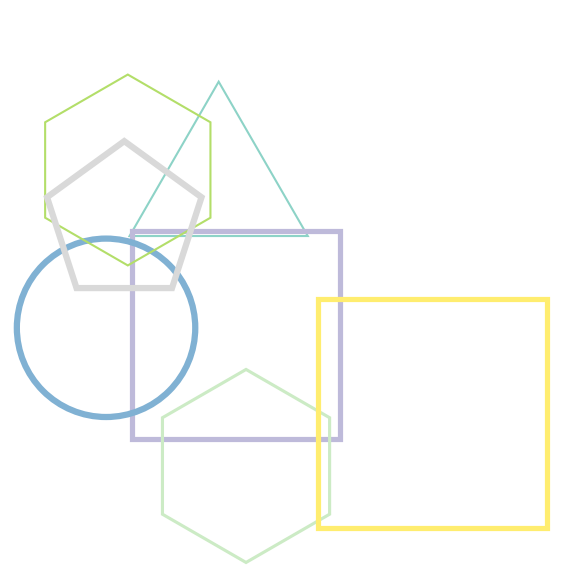[{"shape": "triangle", "thickness": 1, "radius": 0.89, "center": [0.379, 0.68]}, {"shape": "square", "thickness": 2.5, "radius": 0.9, "center": [0.409, 0.419]}, {"shape": "circle", "thickness": 3, "radius": 0.77, "center": [0.184, 0.432]}, {"shape": "hexagon", "thickness": 1, "radius": 0.83, "center": [0.221, 0.705]}, {"shape": "pentagon", "thickness": 3, "radius": 0.7, "center": [0.215, 0.614]}, {"shape": "hexagon", "thickness": 1.5, "radius": 0.84, "center": [0.426, 0.192]}, {"shape": "square", "thickness": 2.5, "radius": 0.99, "center": [0.749, 0.283]}]